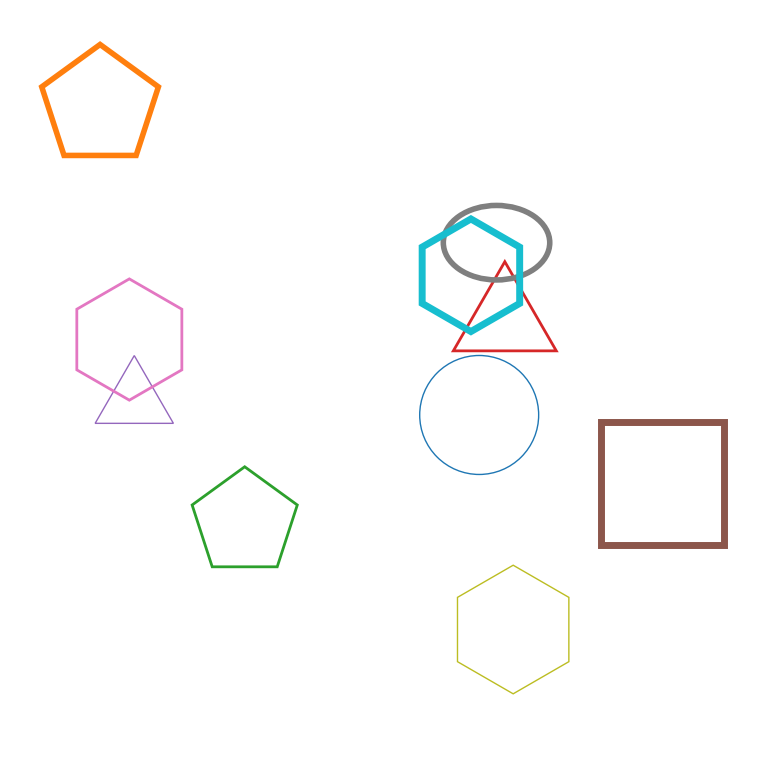[{"shape": "circle", "thickness": 0.5, "radius": 0.39, "center": [0.622, 0.461]}, {"shape": "pentagon", "thickness": 2, "radius": 0.4, "center": [0.13, 0.863]}, {"shape": "pentagon", "thickness": 1, "radius": 0.36, "center": [0.318, 0.322]}, {"shape": "triangle", "thickness": 1, "radius": 0.39, "center": [0.656, 0.583]}, {"shape": "triangle", "thickness": 0.5, "radius": 0.29, "center": [0.174, 0.48]}, {"shape": "square", "thickness": 2.5, "radius": 0.4, "center": [0.86, 0.372]}, {"shape": "hexagon", "thickness": 1, "radius": 0.39, "center": [0.168, 0.559]}, {"shape": "oval", "thickness": 2, "radius": 0.35, "center": [0.645, 0.685]}, {"shape": "hexagon", "thickness": 0.5, "radius": 0.42, "center": [0.666, 0.182]}, {"shape": "hexagon", "thickness": 2.5, "radius": 0.37, "center": [0.612, 0.643]}]